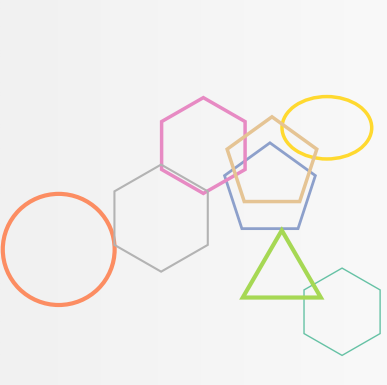[{"shape": "hexagon", "thickness": 1, "radius": 0.57, "center": [0.883, 0.19]}, {"shape": "circle", "thickness": 3, "radius": 0.72, "center": [0.152, 0.352]}, {"shape": "pentagon", "thickness": 2, "radius": 0.62, "center": [0.697, 0.506]}, {"shape": "hexagon", "thickness": 2.5, "radius": 0.62, "center": [0.525, 0.622]}, {"shape": "triangle", "thickness": 3, "radius": 0.58, "center": [0.727, 0.285]}, {"shape": "oval", "thickness": 2.5, "radius": 0.58, "center": [0.844, 0.668]}, {"shape": "pentagon", "thickness": 2.5, "radius": 0.61, "center": [0.702, 0.575]}, {"shape": "hexagon", "thickness": 1.5, "radius": 0.7, "center": [0.416, 0.433]}]